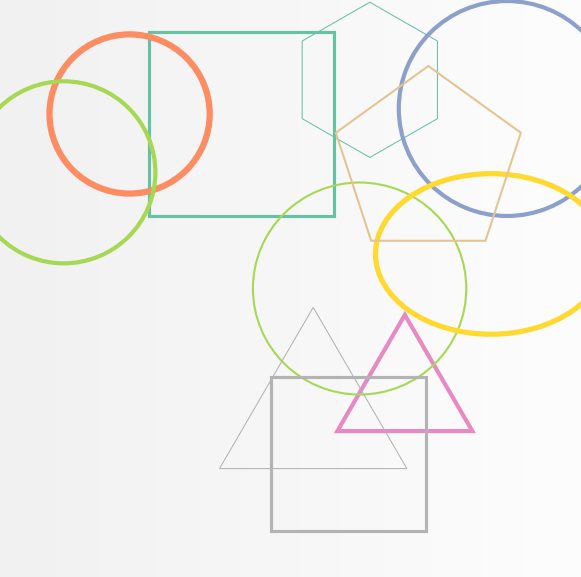[{"shape": "square", "thickness": 1.5, "radius": 0.8, "center": [0.416, 0.784]}, {"shape": "hexagon", "thickness": 0.5, "radius": 0.67, "center": [0.636, 0.861]}, {"shape": "circle", "thickness": 3, "radius": 0.69, "center": [0.223, 0.802]}, {"shape": "circle", "thickness": 2, "radius": 0.93, "center": [0.872, 0.811]}, {"shape": "triangle", "thickness": 2, "radius": 0.67, "center": [0.696, 0.32]}, {"shape": "circle", "thickness": 2, "radius": 0.79, "center": [0.11, 0.701]}, {"shape": "circle", "thickness": 1, "radius": 0.92, "center": [0.619, 0.5]}, {"shape": "oval", "thickness": 2.5, "radius": 0.99, "center": [0.845, 0.559]}, {"shape": "pentagon", "thickness": 1, "radius": 0.84, "center": [0.737, 0.718]}, {"shape": "triangle", "thickness": 0.5, "radius": 0.93, "center": [0.539, 0.281]}, {"shape": "square", "thickness": 1.5, "radius": 0.67, "center": [0.6, 0.214]}]